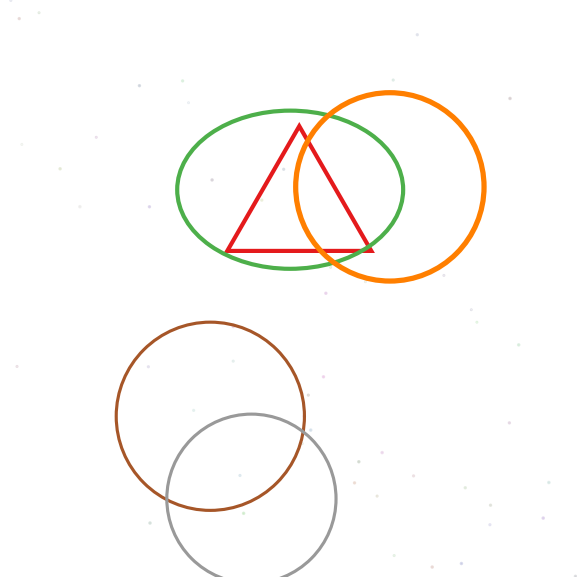[{"shape": "triangle", "thickness": 2, "radius": 0.72, "center": [0.518, 0.637]}, {"shape": "oval", "thickness": 2, "radius": 0.98, "center": [0.502, 0.671]}, {"shape": "circle", "thickness": 2.5, "radius": 0.82, "center": [0.675, 0.676]}, {"shape": "circle", "thickness": 1.5, "radius": 0.81, "center": [0.364, 0.278]}, {"shape": "circle", "thickness": 1.5, "radius": 0.73, "center": [0.435, 0.136]}]